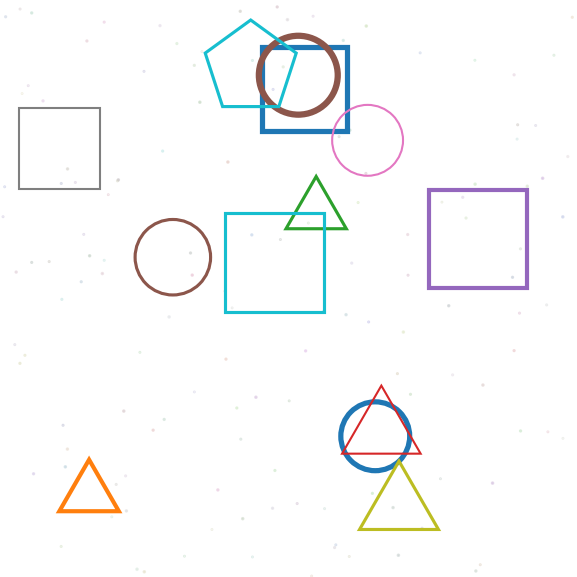[{"shape": "square", "thickness": 2.5, "radius": 0.37, "center": [0.527, 0.845]}, {"shape": "circle", "thickness": 2.5, "radius": 0.3, "center": [0.65, 0.244]}, {"shape": "triangle", "thickness": 2, "radius": 0.3, "center": [0.154, 0.144]}, {"shape": "triangle", "thickness": 1.5, "radius": 0.3, "center": [0.547, 0.633]}, {"shape": "triangle", "thickness": 1, "radius": 0.39, "center": [0.66, 0.253]}, {"shape": "square", "thickness": 2, "radius": 0.43, "center": [0.828, 0.585]}, {"shape": "circle", "thickness": 1.5, "radius": 0.33, "center": [0.299, 0.554]}, {"shape": "circle", "thickness": 3, "radius": 0.34, "center": [0.517, 0.869]}, {"shape": "circle", "thickness": 1, "radius": 0.31, "center": [0.637, 0.756]}, {"shape": "square", "thickness": 1, "radius": 0.35, "center": [0.103, 0.743]}, {"shape": "triangle", "thickness": 1.5, "radius": 0.39, "center": [0.691, 0.122]}, {"shape": "pentagon", "thickness": 1.5, "radius": 0.41, "center": [0.434, 0.882]}, {"shape": "square", "thickness": 1.5, "radius": 0.43, "center": [0.476, 0.544]}]